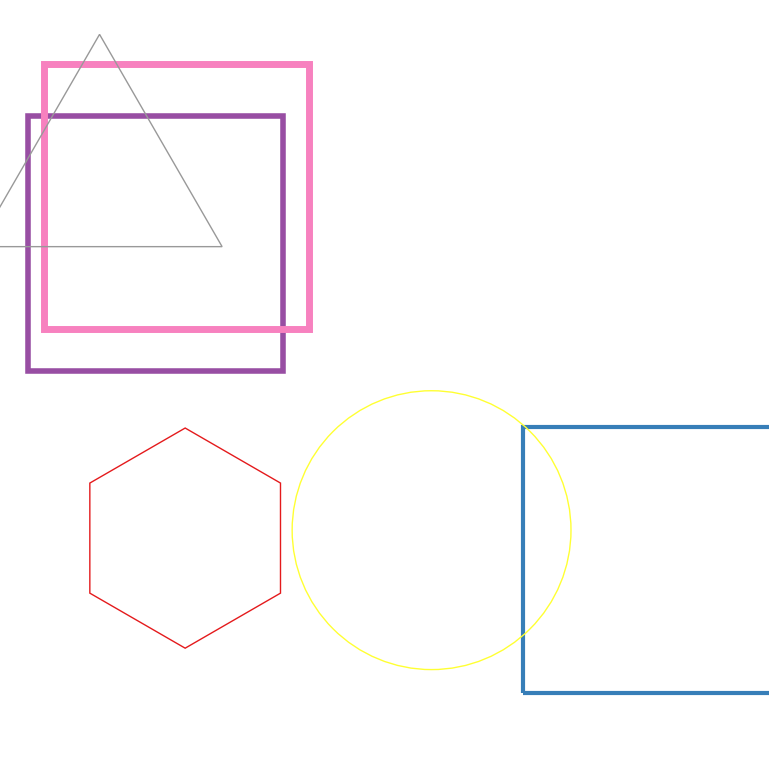[{"shape": "hexagon", "thickness": 0.5, "radius": 0.71, "center": [0.24, 0.301]}, {"shape": "square", "thickness": 1.5, "radius": 0.86, "center": [0.852, 0.273]}, {"shape": "square", "thickness": 2, "radius": 0.83, "center": [0.201, 0.683]}, {"shape": "circle", "thickness": 0.5, "radius": 0.91, "center": [0.56, 0.311]}, {"shape": "square", "thickness": 2.5, "radius": 0.86, "center": [0.229, 0.744]}, {"shape": "triangle", "thickness": 0.5, "radius": 0.92, "center": [0.129, 0.772]}]